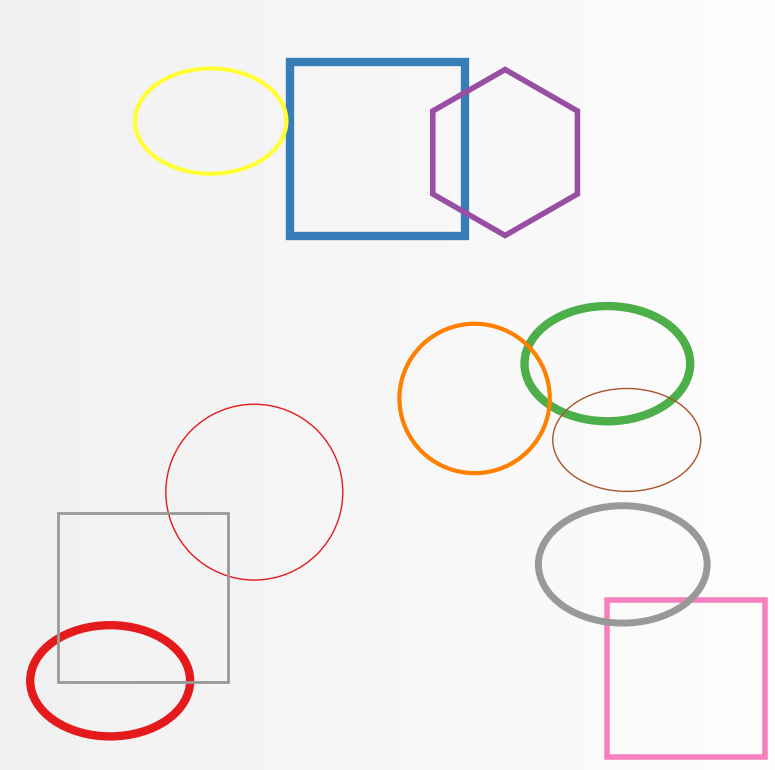[{"shape": "oval", "thickness": 3, "radius": 0.52, "center": [0.142, 0.116]}, {"shape": "circle", "thickness": 0.5, "radius": 0.57, "center": [0.328, 0.361]}, {"shape": "square", "thickness": 3, "radius": 0.56, "center": [0.487, 0.806]}, {"shape": "oval", "thickness": 3, "radius": 0.53, "center": [0.784, 0.528]}, {"shape": "hexagon", "thickness": 2, "radius": 0.54, "center": [0.652, 0.802]}, {"shape": "circle", "thickness": 1.5, "radius": 0.49, "center": [0.612, 0.483]}, {"shape": "oval", "thickness": 1.5, "radius": 0.49, "center": [0.272, 0.843]}, {"shape": "oval", "thickness": 0.5, "radius": 0.48, "center": [0.809, 0.429]}, {"shape": "square", "thickness": 2, "radius": 0.51, "center": [0.886, 0.119]}, {"shape": "square", "thickness": 1, "radius": 0.55, "center": [0.184, 0.224]}, {"shape": "oval", "thickness": 2.5, "radius": 0.54, "center": [0.804, 0.267]}]